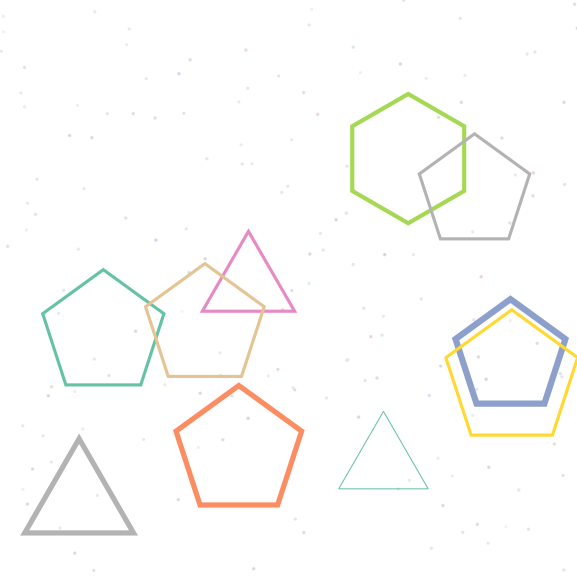[{"shape": "pentagon", "thickness": 1.5, "radius": 0.55, "center": [0.179, 0.422]}, {"shape": "triangle", "thickness": 0.5, "radius": 0.45, "center": [0.664, 0.197]}, {"shape": "pentagon", "thickness": 2.5, "radius": 0.57, "center": [0.414, 0.217]}, {"shape": "pentagon", "thickness": 3, "radius": 0.5, "center": [0.884, 0.381]}, {"shape": "triangle", "thickness": 1.5, "radius": 0.46, "center": [0.43, 0.506]}, {"shape": "hexagon", "thickness": 2, "radius": 0.56, "center": [0.707, 0.725]}, {"shape": "pentagon", "thickness": 1.5, "radius": 0.6, "center": [0.886, 0.343]}, {"shape": "pentagon", "thickness": 1.5, "radius": 0.54, "center": [0.355, 0.435]}, {"shape": "triangle", "thickness": 2.5, "radius": 0.54, "center": [0.137, 0.131]}, {"shape": "pentagon", "thickness": 1.5, "radius": 0.5, "center": [0.822, 0.667]}]